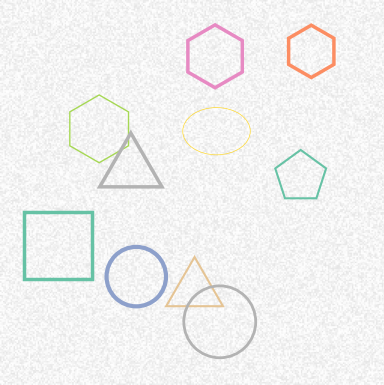[{"shape": "square", "thickness": 2.5, "radius": 0.44, "center": [0.15, 0.362]}, {"shape": "pentagon", "thickness": 1.5, "radius": 0.35, "center": [0.781, 0.541]}, {"shape": "hexagon", "thickness": 2.5, "radius": 0.34, "center": [0.808, 0.867]}, {"shape": "circle", "thickness": 3, "radius": 0.39, "center": [0.354, 0.282]}, {"shape": "hexagon", "thickness": 2.5, "radius": 0.41, "center": [0.559, 0.854]}, {"shape": "hexagon", "thickness": 1, "radius": 0.44, "center": [0.258, 0.665]}, {"shape": "oval", "thickness": 0.5, "radius": 0.44, "center": [0.562, 0.659]}, {"shape": "triangle", "thickness": 1.5, "radius": 0.43, "center": [0.505, 0.247]}, {"shape": "circle", "thickness": 2, "radius": 0.47, "center": [0.571, 0.164]}, {"shape": "triangle", "thickness": 2.5, "radius": 0.47, "center": [0.34, 0.561]}]